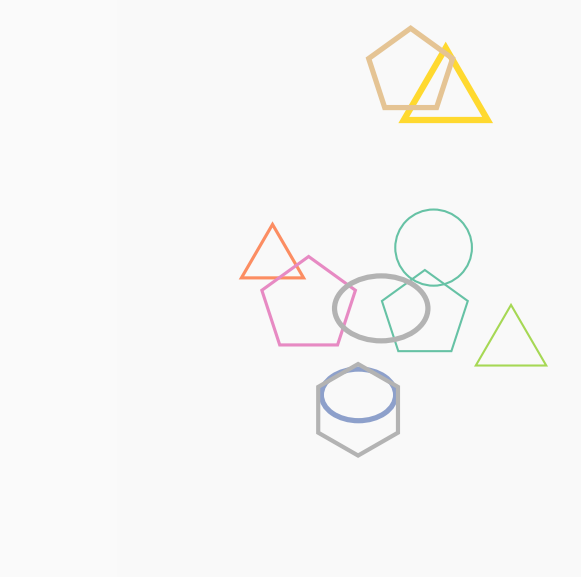[{"shape": "circle", "thickness": 1, "radius": 0.33, "center": [0.746, 0.57]}, {"shape": "pentagon", "thickness": 1, "radius": 0.39, "center": [0.731, 0.454]}, {"shape": "triangle", "thickness": 1.5, "radius": 0.31, "center": [0.469, 0.549]}, {"shape": "oval", "thickness": 2.5, "radius": 0.32, "center": [0.617, 0.315]}, {"shape": "pentagon", "thickness": 1.5, "radius": 0.42, "center": [0.531, 0.47]}, {"shape": "triangle", "thickness": 1, "radius": 0.35, "center": [0.879, 0.401]}, {"shape": "triangle", "thickness": 3, "radius": 0.42, "center": [0.767, 0.833]}, {"shape": "pentagon", "thickness": 2.5, "radius": 0.38, "center": [0.706, 0.874]}, {"shape": "oval", "thickness": 2.5, "radius": 0.4, "center": [0.656, 0.465]}, {"shape": "hexagon", "thickness": 2, "radius": 0.4, "center": [0.616, 0.29]}]